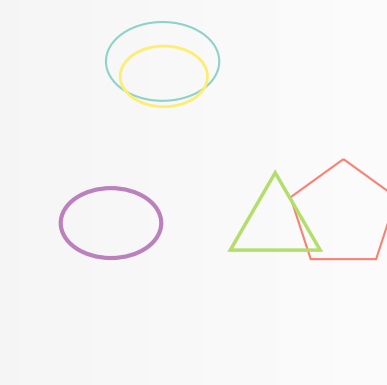[{"shape": "oval", "thickness": 1.5, "radius": 0.73, "center": [0.42, 0.84]}, {"shape": "pentagon", "thickness": 1.5, "radius": 0.72, "center": [0.886, 0.443]}, {"shape": "triangle", "thickness": 2.5, "radius": 0.67, "center": [0.71, 0.417]}, {"shape": "oval", "thickness": 3, "radius": 0.65, "center": [0.286, 0.421]}, {"shape": "oval", "thickness": 2, "radius": 0.56, "center": [0.423, 0.802]}]